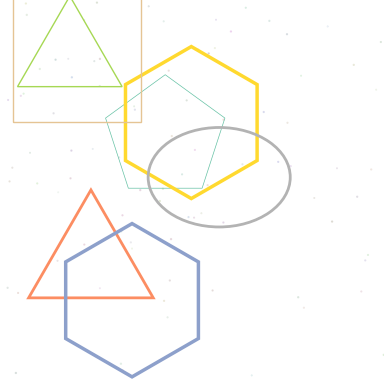[{"shape": "pentagon", "thickness": 0.5, "radius": 0.81, "center": [0.429, 0.643]}, {"shape": "triangle", "thickness": 2, "radius": 0.93, "center": [0.236, 0.32]}, {"shape": "hexagon", "thickness": 2.5, "radius": 1.0, "center": [0.343, 0.22]}, {"shape": "triangle", "thickness": 1, "radius": 0.78, "center": [0.181, 0.853]}, {"shape": "hexagon", "thickness": 2.5, "radius": 0.99, "center": [0.497, 0.682]}, {"shape": "square", "thickness": 1, "radius": 0.83, "center": [0.2, 0.85]}, {"shape": "oval", "thickness": 2, "radius": 0.92, "center": [0.569, 0.54]}]